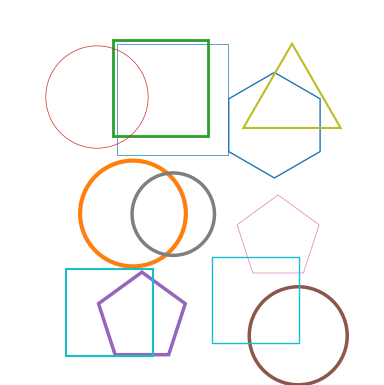[{"shape": "square", "thickness": 0.5, "radius": 0.72, "center": [0.447, 0.742]}, {"shape": "hexagon", "thickness": 1, "radius": 0.69, "center": [0.713, 0.675]}, {"shape": "circle", "thickness": 3, "radius": 0.69, "center": [0.345, 0.445]}, {"shape": "square", "thickness": 2, "radius": 0.62, "center": [0.417, 0.771]}, {"shape": "circle", "thickness": 0.5, "radius": 0.66, "center": [0.252, 0.748]}, {"shape": "pentagon", "thickness": 2.5, "radius": 0.59, "center": [0.369, 0.175]}, {"shape": "circle", "thickness": 2.5, "radius": 0.64, "center": [0.775, 0.128]}, {"shape": "pentagon", "thickness": 0.5, "radius": 0.56, "center": [0.722, 0.382]}, {"shape": "circle", "thickness": 2.5, "radius": 0.54, "center": [0.45, 0.444]}, {"shape": "triangle", "thickness": 1.5, "radius": 0.73, "center": [0.758, 0.741]}, {"shape": "square", "thickness": 1.5, "radius": 0.57, "center": [0.285, 0.188]}, {"shape": "square", "thickness": 1, "radius": 0.56, "center": [0.664, 0.221]}]